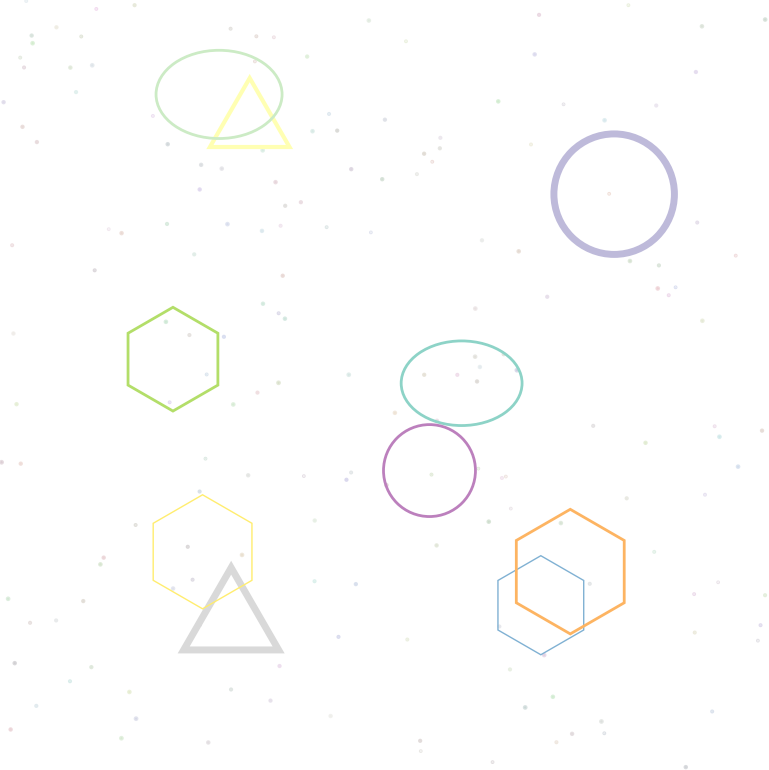[{"shape": "oval", "thickness": 1, "radius": 0.39, "center": [0.6, 0.502]}, {"shape": "triangle", "thickness": 1.5, "radius": 0.3, "center": [0.324, 0.839]}, {"shape": "circle", "thickness": 2.5, "radius": 0.39, "center": [0.798, 0.748]}, {"shape": "hexagon", "thickness": 0.5, "radius": 0.32, "center": [0.702, 0.214]}, {"shape": "hexagon", "thickness": 1, "radius": 0.4, "center": [0.741, 0.258]}, {"shape": "hexagon", "thickness": 1, "radius": 0.34, "center": [0.225, 0.534]}, {"shape": "triangle", "thickness": 2.5, "radius": 0.36, "center": [0.3, 0.192]}, {"shape": "circle", "thickness": 1, "radius": 0.3, "center": [0.558, 0.389]}, {"shape": "oval", "thickness": 1, "radius": 0.41, "center": [0.284, 0.877]}, {"shape": "hexagon", "thickness": 0.5, "radius": 0.37, "center": [0.263, 0.283]}]